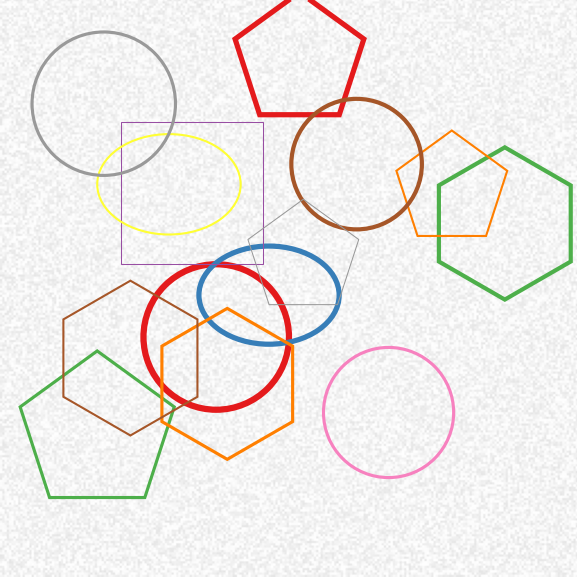[{"shape": "circle", "thickness": 3, "radius": 0.63, "center": [0.374, 0.416]}, {"shape": "pentagon", "thickness": 2.5, "radius": 0.59, "center": [0.519, 0.895]}, {"shape": "oval", "thickness": 2.5, "radius": 0.61, "center": [0.466, 0.488]}, {"shape": "hexagon", "thickness": 2, "radius": 0.66, "center": [0.874, 0.612]}, {"shape": "pentagon", "thickness": 1.5, "radius": 0.7, "center": [0.168, 0.251]}, {"shape": "square", "thickness": 0.5, "radius": 0.61, "center": [0.332, 0.665]}, {"shape": "hexagon", "thickness": 1.5, "radius": 0.65, "center": [0.394, 0.334]}, {"shape": "pentagon", "thickness": 1, "radius": 0.5, "center": [0.782, 0.672]}, {"shape": "oval", "thickness": 1, "radius": 0.62, "center": [0.293, 0.68]}, {"shape": "circle", "thickness": 2, "radius": 0.57, "center": [0.617, 0.715]}, {"shape": "hexagon", "thickness": 1, "radius": 0.67, "center": [0.226, 0.379]}, {"shape": "circle", "thickness": 1.5, "radius": 0.56, "center": [0.673, 0.285]}, {"shape": "circle", "thickness": 1.5, "radius": 0.62, "center": [0.18, 0.82]}, {"shape": "pentagon", "thickness": 0.5, "radius": 0.5, "center": [0.525, 0.553]}]